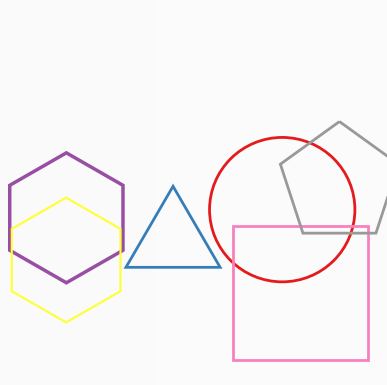[{"shape": "circle", "thickness": 2, "radius": 0.94, "center": [0.728, 0.455]}, {"shape": "triangle", "thickness": 2, "radius": 0.7, "center": [0.447, 0.376]}, {"shape": "hexagon", "thickness": 2.5, "radius": 0.84, "center": [0.171, 0.434]}, {"shape": "hexagon", "thickness": 1.5, "radius": 0.81, "center": [0.171, 0.325]}, {"shape": "square", "thickness": 2, "radius": 0.87, "center": [0.775, 0.24]}, {"shape": "pentagon", "thickness": 2, "radius": 0.8, "center": [0.876, 0.524]}]